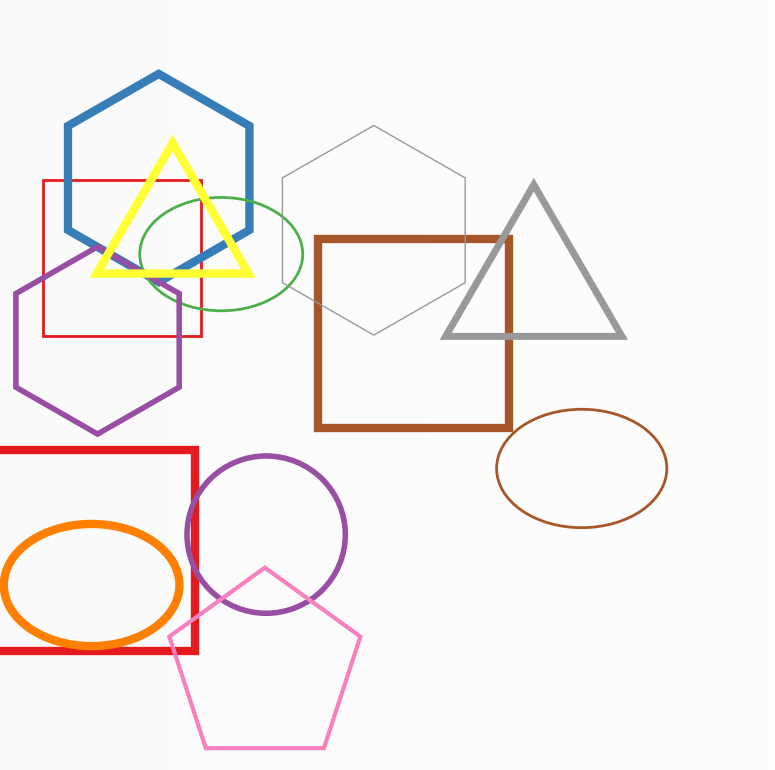[{"shape": "square", "thickness": 3, "radius": 0.65, "center": [0.121, 0.285]}, {"shape": "square", "thickness": 1, "radius": 0.51, "center": [0.158, 0.665]}, {"shape": "hexagon", "thickness": 3, "radius": 0.68, "center": [0.205, 0.769]}, {"shape": "oval", "thickness": 1, "radius": 0.53, "center": [0.285, 0.67]}, {"shape": "circle", "thickness": 2, "radius": 0.51, "center": [0.343, 0.306]}, {"shape": "hexagon", "thickness": 2, "radius": 0.61, "center": [0.126, 0.558]}, {"shape": "oval", "thickness": 3, "radius": 0.57, "center": [0.118, 0.24]}, {"shape": "triangle", "thickness": 3, "radius": 0.57, "center": [0.223, 0.701]}, {"shape": "oval", "thickness": 1, "radius": 0.55, "center": [0.751, 0.392]}, {"shape": "square", "thickness": 3, "radius": 0.62, "center": [0.534, 0.567]}, {"shape": "pentagon", "thickness": 1.5, "radius": 0.65, "center": [0.342, 0.133]}, {"shape": "triangle", "thickness": 2.5, "radius": 0.66, "center": [0.689, 0.629]}, {"shape": "hexagon", "thickness": 0.5, "radius": 0.68, "center": [0.482, 0.701]}]